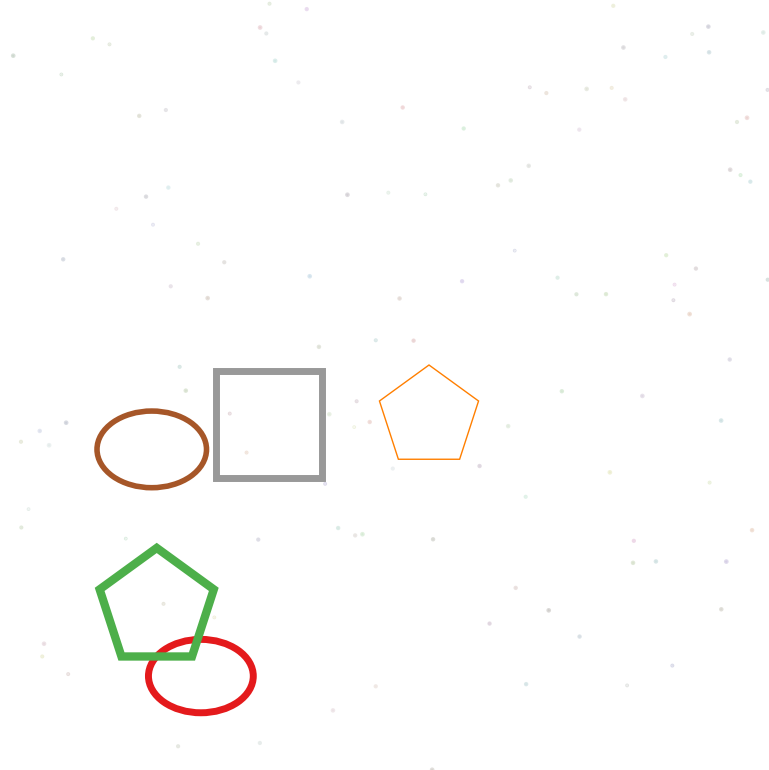[{"shape": "oval", "thickness": 2.5, "radius": 0.34, "center": [0.261, 0.122]}, {"shape": "pentagon", "thickness": 3, "radius": 0.39, "center": [0.204, 0.21]}, {"shape": "pentagon", "thickness": 0.5, "radius": 0.34, "center": [0.557, 0.458]}, {"shape": "oval", "thickness": 2, "radius": 0.36, "center": [0.197, 0.416]}, {"shape": "square", "thickness": 2.5, "radius": 0.35, "center": [0.35, 0.448]}]